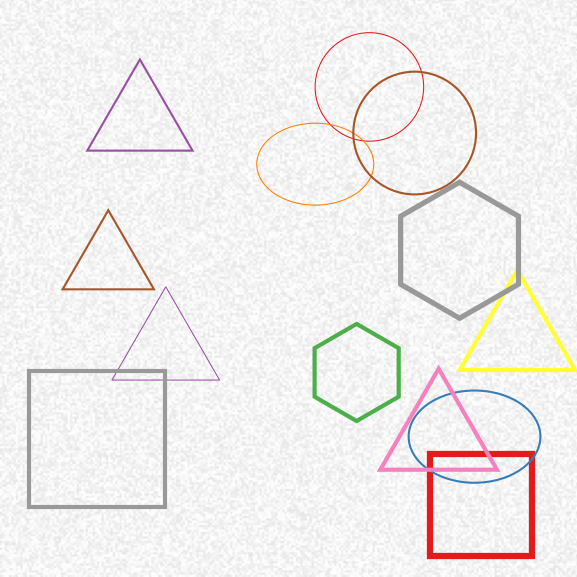[{"shape": "square", "thickness": 3, "radius": 0.44, "center": [0.832, 0.125]}, {"shape": "circle", "thickness": 0.5, "radius": 0.47, "center": [0.64, 0.849]}, {"shape": "oval", "thickness": 1, "radius": 0.57, "center": [0.822, 0.243]}, {"shape": "hexagon", "thickness": 2, "radius": 0.42, "center": [0.618, 0.354]}, {"shape": "triangle", "thickness": 1, "radius": 0.53, "center": [0.242, 0.791]}, {"shape": "triangle", "thickness": 0.5, "radius": 0.54, "center": [0.287, 0.395]}, {"shape": "oval", "thickness": 0.5, "radius": 0.51, "center": [0.546, 0.715]}, {"shape": "triangle", "thickness": 2, "radius": 0.58, "center": [0.896, 0.416]}, {"shape": "triangle", "thickness": 1, "radius": 0.46, "center": [0.188, 0.544]}, {"shape": "circle", "thickness": 1, "radius": 0.53, "center": [0.718, 0.769]}, {"shape": "triangle", "thickness": 2, "radius": 0.58, "center": [0.76, 0.244]}, {"shape": "square", "thickness": 2, "radius": 0.59, "center": [0.167, 0.239]}, {"shape": "hexagon", "thickness": 2.5, "radius": 0.59, "center": [0.796, 0.566]}]